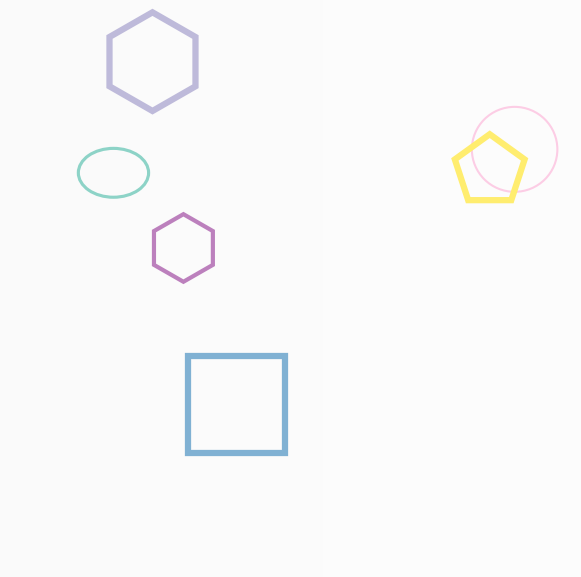[{"shape": "oval", "thickness": 1.5, "radius": 0.3, "center": [0.195, 0.7]}, {"shape": "hexagon", "thickness": 3, "radius": 0.43, "center": [0.262, 0.892]}, {"shape": "square", "thickness": 3, "radius": 0.42, "center": [0.407, 0.298]}, {"shape": "circle", "thickness": 1, "radius": 0.37, "center": [0.885, 0.741]}, {"shape": "hexagon", "thickness": 2, "radius": 0.29, "center": [0.316, 0.57]}, {"shape": "pentagon", "thickness": 3, "radius": 0.32, "center": [0.843, 0.704]}]